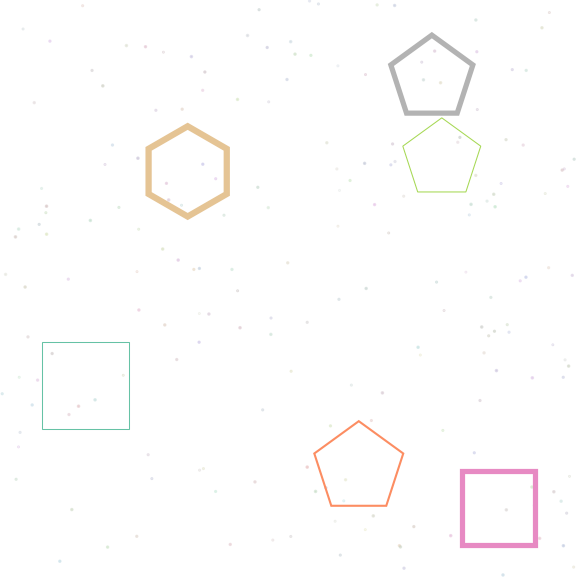[{"shape": "square", "thickness": 0.5, "radius": 0.38, "center": [0.148, 0.331]}, {"shape": "pentagon", "thickness": 1, "radius": 0.4, "center": [0.621, 0.189]}, {"shape": "square", "thickness": 2.5, "radius": 0.32, "center": [0.863, 0.12]}, {"shape": "pentagon", "thickness": 0.5, "radius": 0.35, "center": [0.765, 0.724]}, {"shape": "hexagon", "thickness": 3, "radius": 0.39, "center": [0.325, 0.702]}, {"shape": "pentagon", "thickness": 2.5, "radius": 0.37, "center": [0.748, 0.864]}]